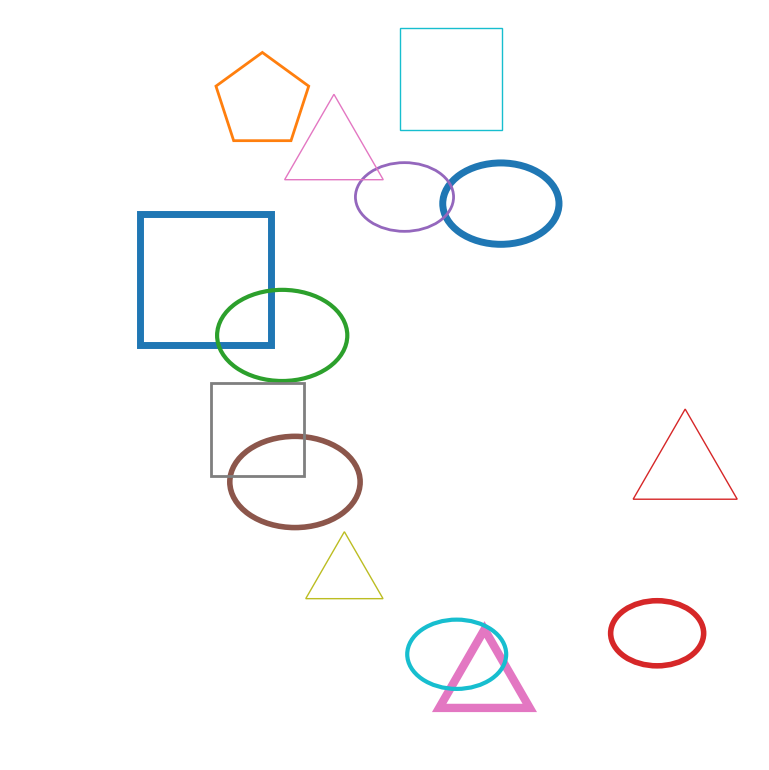[{"shape": "square", "thickness": 2.5, "radius": 0.42, "center": [0.266, 0.637]}, {"shape": "oval", "thickness": 2.5, "radius": 0.38, "center": [0.65, 0.736]}, {"shape": "pentagon", "thickness": 1, "radius": 0.32, "center": [0.341, 0.869]}, {"shape": "oval", "thickness": 1.5, "radius": 0.42, "center": [0.366, 0.564]}, {"shape": "oval", "thickness": 2, "radius": 0.3, "center": [0.853, 0.178]}, {"shape": "triangle", "thickness": 0.5, "radius": 0.39, "center": [0.89, 0.391]}, {"shape": "oval", "thickness": 1, "radius": 0.32, "center": [0.525, 0.744]}, {"shape": "oval", "thickness": 2, "radius": 0.42, "center": [0.383, 0.374]}, {"shape": "triangle", "thickness": 0.5, "radius": 0.37, "center": [0.434, 0.804]}, {"shape": "triangle", "thickness": 3, "radius": 0.34, "center": [0.629, 0.115]}, {"shape": "square", "thickness": 1, "radius": 0.3, "center": [0.334, 0.443]}, {"shape": "triangle", "thickness": 0.5, "radius": 0.29, "center": [0.447, 0.251]}, {"shape": "oval", "thickness": 1.5, "radius": 0.32, "center": [0.593, 0.15]}, {"shape": "square", "thickness": 0.5, "radius": 0.33, "center": [0.586, 0.898]}]